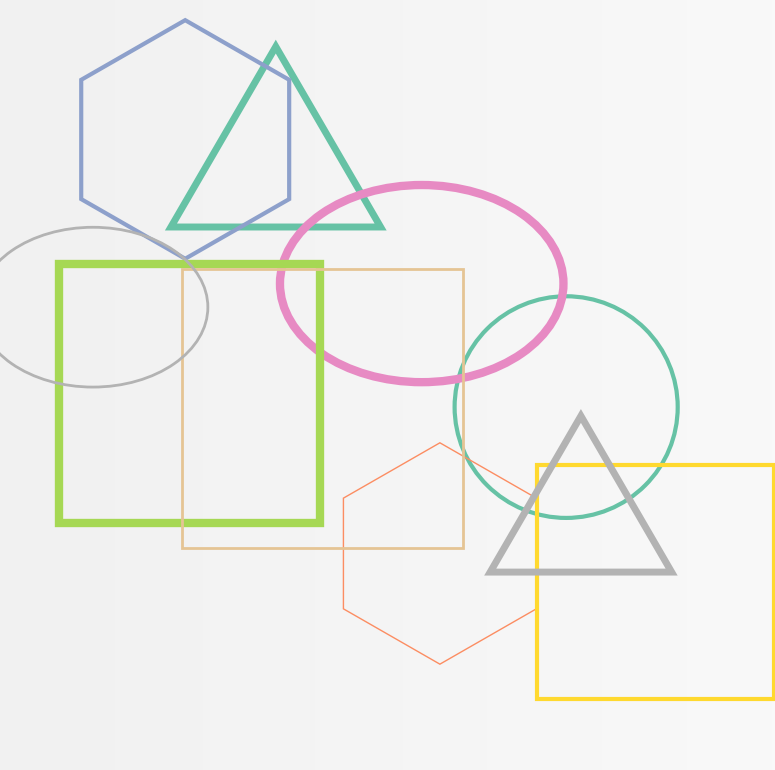[{"shape": "circle", "thickness": 1.5, "radius": 0.72, "center": [0.731, 0.471]}, {"shape": "triangle", "thickness": 2.5, "radius": 0.78, "center": [0.356, 0.783]}, {"shape": "hexagon", "thickness": 0.5, "radius": 0.72, "center": [0.568, 0.281]}, {"shape": "hexagon", "thickness": 1.5, "radius": 0.77, "center": [0.239, 0.819]}, {"shape": "oval", "thickness": 3, "radius": 0.91, "center": [0.544, 0.632]}, {"shape": "square", "thickness": 3, "radius": 0.84, "center": [0.244, 0.489]}, {"shape": "square", "thickness": 1.5, "radius": 0.76, "center": [0.846, 0.244]}, {"shape": "square", "thickness": 1, "radius": 0.91, "center": [0.416, 0.47]}, {"shape": "oval", "thickness": 1, "radius": 0.74, "center": [0.12, 0.601]}, {"shape": "triangle", "thickness": 2.5, "radius": 0.68, "center": [0.75, 0.325]}]